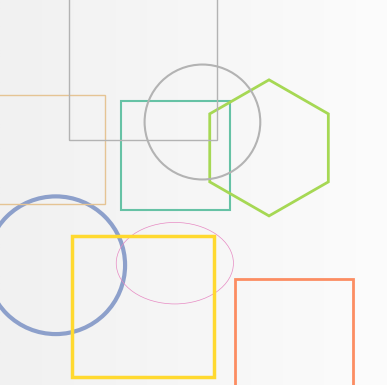[{"shape": "square", "thickness": 1.5, "radius": 0.71, "center": [0.453, 0.597]}, {"shape": "square", "thickness": 2, "radius": 0.76, "center": [0.759, 0.122]}, {"shape": "circle", "thickness": 3, "radius": 0.89, "center": [0.144, 0.311]}, {"shape": "oval", "thickness": 0.5, "radius": 0.76, "center": [0.451, 0.316]}, {"shape": "hexagon", "thickness": 2, "radius": 0.88, "center": [0.694, 0.616]}, {"shape": "square", "thickness": 2.5, "radius": 0.92, "center": [0.369, 0.204]}, {"shape": "square", "thickness": 1, "radius": 0.71, "center": [0.129, 0.613]}, {"shape": "square", "thickness": 1, "radius": 0.96, "center": [0.37, 0.827]}, {"shape": "circle", "thickness": 1.5, "radius": 0.75, "center": [0.522, 0.683]}]